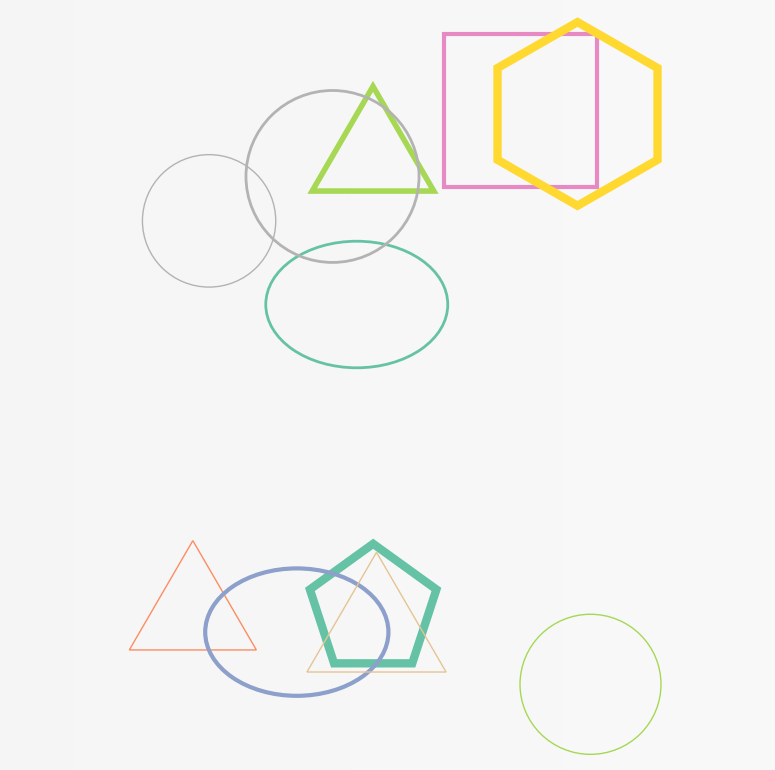[{"shape": "pentagon", "thickness": 3, "radius": 0.43, "center": [0.481, 0.208]}, {"shape": "oval", "thickness": 1, "radius": 0.59, "center": [0.46, 0.605]}, {"shape": "triangle", "thickness": 0.5, "radius": 0.47, "center": [0.249, 0.203]}, {"shape": "oval", "thickness": 1.5, "radius": 0.59, "center": [0.383, 0.179]}, {"shape": "square", "thickness": 1.5, "radius": 0.5, "center": [0.672, 0.857]}, {"shape": "triangle", "thickness": 2, "radius": 0.45, "center": [0.481, 0.797]}, {"shape": "circle", "thickness": 0.5, "radius": 0.45, "center": [0.762, 0.111]}, {"shape": "hexagon", "thickness": 3, "radius": 0.6, "center": [0.745, 0.852]}, {"shape": "triangle", "thickness": 0.5, "radius": 0.52, "center": [0.486, 0.179]}, {"shape": "circle", "thickness": 1, "radius": 0.56, "center": [0.429, 0.771]}, {"shape": "circle", "thickness": 0.5, "radius": 0.43, "center": [0.27, 0.713]}]